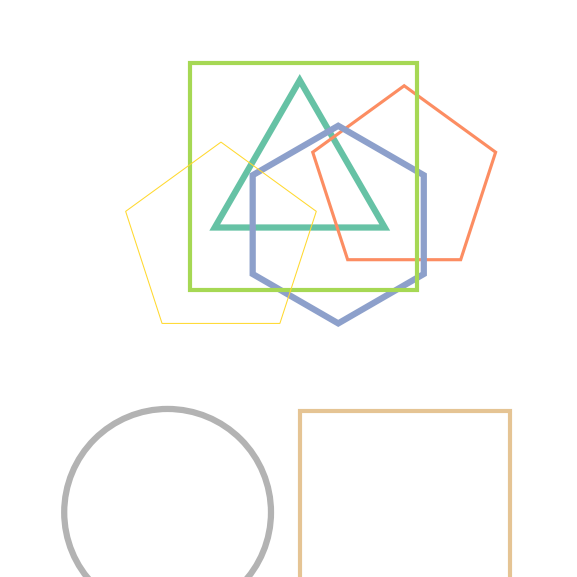[{"shape": "triangle", "thickness": 3, "radius": 0.85, "center": [0.519, 0.69]}, {"shape": "pentagon", "thickness": 1.5, "radius": 0.83, "center": [0.7, 0.684]}, {"shape": "hexagon", "thickness": 3, "radius": 0.86, "center": [0.586, 0.61]}, {"shape": "square", "thickness": 2, "radius": 0.99, "center": [0.526, 0.694]}, {"shape": "pentagon", "thickness": 0.5, "radius": 0.87, "center": [0.383, 0.58]}, {"shape": "square", "thickness": 2, "radius": 0.91, "center": [0.701, 0.106]}, {"shape": "circle", "thickness": 3, "radius": 0.9, "center": [0.29, 0.112]}]